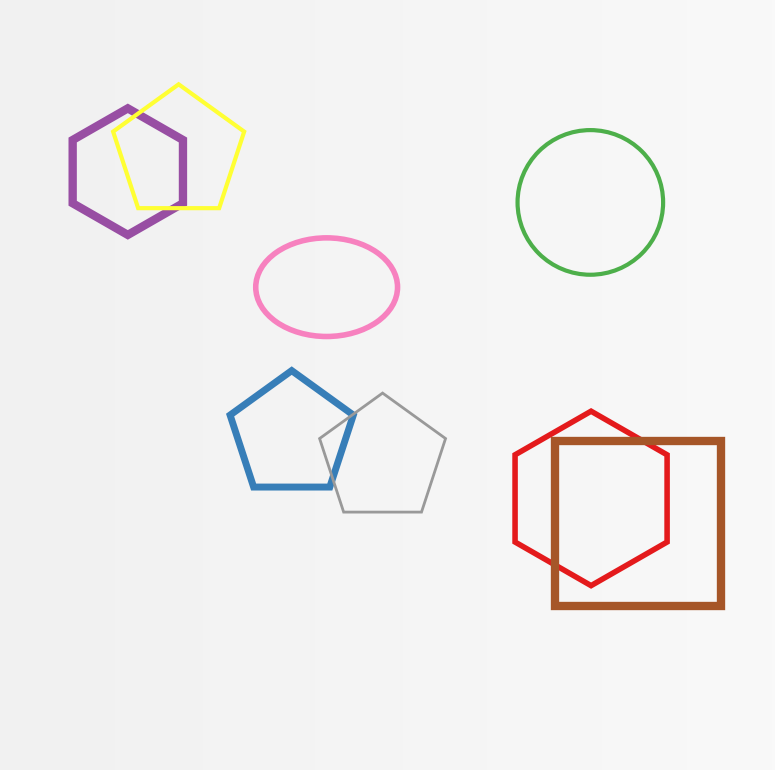[{"shape": "hexagon", "thickness": 2, "radius": 0.57, "center": [0.763, 0.353]}, {"shape": "pentagon", "thickness": 2.5, "radius": 0.42, "center": [0.376, 0.435]}, {"shape": "circle", "thickness": 1.5, "radius": 0.47, "center": [0.762, 0.737]}, {"shape": "hexagon", "thickness": 3, "radius": 0.41, "center": [0.165, 0.777]}, {"shape": "pentagon", "thickness": 1.5, "radius": 0.44, "center": [0.231, 0.802]}, {"shape": "square", "thickness": 3, "radius": 0.54, "center": [0.823, 0.32]}, {"shape": "oval", "thickness": 2, "radius": 0.46, "center": [0.421, 0.627]}, {"shape": "pentagon", "thickness": 1, "radius": 0.43, "center": [0.494, 0.404]}]